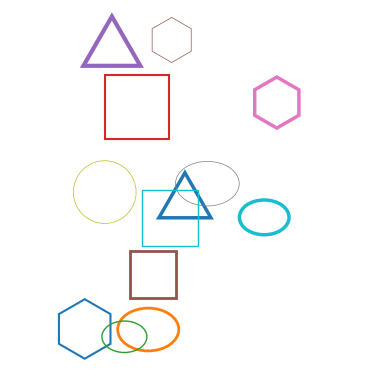[{"shape": "triangle", "thickness": 2.5, "radius": 0.39, "center": [0.48, 0.473]}, {"shape": "hexagon", "thickness": 1.5, "radius": 0.39, "center": [0.22, 0.146]}, {"shape": "oval", "thickness": 2, "radius": 0.4, "center": [0.385, 0.144]}, {"shape": "oval", "thickness": 1, "radius": 0.29, "center": [0.323, 0.125]}, {"shape": "square", "thickness": 1.5, "radius": 0.42, "center": [0.356, 0.722]}, {"shape": "triangle", "thickness": 3, "radius": 0.43, "center": [0.291, 0.872]}, {"shape": "hexagon", "thickness": 0.5, "radius": 0.29, "center": [0.446, 0.896]}, {"shape": "square", "thickness": 2, "radius": 0.3, "center": [0.397, 0.287]}, {"shape": "hexagon", "thickness": 2.5, "radius": 0.33, "center": [0.719, 0.734]}, {"shape": "oval", "thickness": 0.5, "radius": 0.41, "center": [0.539, 0.523]}, {"shape": "circle", "thickness": 0.5, "radius": 0.41, "center": [0.272, 0.501]}, {"shape": "oval", "thickness": 2.5, "radius": 0.32, "center": [0.686, 0.435]}, {"shape": "square", "thickness": 1, "radius": 0.36, "center": [0.442, 0.434]}]